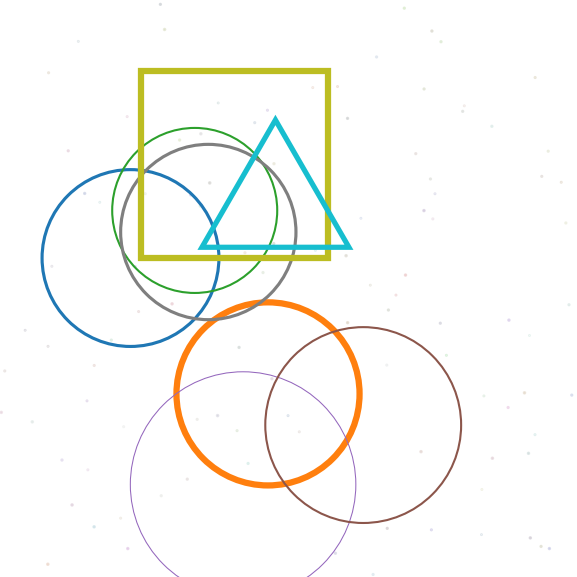[{"shape": "circle", "thickness": 1.5, "radius": 0.77, "center": [0.226, 0.552]}, {"shape": "circle", "thickness": 3, "radius": 0.79, "center": [0.464, 0.317]}, {"shape": "circle", "thickness": 1, "radius": 0.71, "center": [0.337, 0.635]}, {"shape": "circle", "thickness": 0.5, "radius": 0.98, "center": [0.421, 0.16]}, {"shape": "circle", "thickness": 1, "radius": 0.85, "center": [0.629, 0.263]}, {"shape": "circle", "thickness": 1.5, "radius": 0.76, "center": [0.361, 0.597]}, {"shape": "square", "thickness": 3, "radius": 0.81, "center": [0.406, 0.715]}, {"shape": "triangle", "thickness": 2.5, "radius": 0.73, "center": [0.477, 0.644]}]